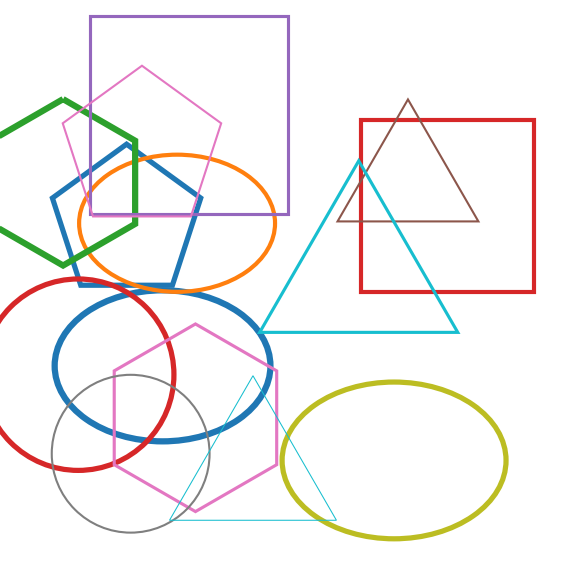[{"shape": "oval", "thickness": 3, "radius": 0.93, "center": [0.281, 0.366]}, {"shape": "pentagon", "thickness": 2.5, "radius": 0.68, "center": [0.219, 0.614]}, {"shape": "oval", "thickness": 2, "radius": 0.85, "center": [0.307, 0.613]}, {"shape": "hexagon", "thickness": 3, "radius": 0.72, "center": [0.109, 0.683]}, {"shape": "circle", "thickness": 2.5, "radius": 0.83, "center": [0.135, 0.35]}, {"shape": "square", "thickness": 2, "radius": 0.75, "center": [0.775, 0.642]}, {"shape": "square", "thickness": 1.5, "radius": 0.86, "center": [0.328, 0.8]}, {"shape": "triangle", "thickness": 1, "radius": 0.7, "center": [0.706, 0.686]}, {"shape": "hexagon", "thickness": 1.5, "radius": 0.81, "center": [0.338, 0.276]}, {"shape": "pentagon", "thickness": 1, "radius": 0.72, "center": [0.246, 0.741]}, {"shape": "circle", "thickness": 1, "radius": 0.68, "center": [0.226, 0.213]}, {"shape": "oval", "thickness": 2.5, "radius": 0.97, "center": [0.682, 0.202]}, {"shape": "triangle", "thickness": 0.5, "radius": 0.83, "center": [0.438, 0.182]}, {"shape": "triangle", "thickness": 1.5, "radius": 0.99, "center": [0.621, 0.523]}]